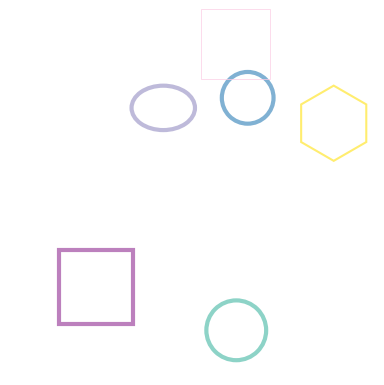[{"shape": "circle", "thickness": 3, "radius": 0.39, "center": [0.614, 0.142]}, {"shape": "oval", "thickness": 3, "radius": 0.41, "center": [0.424, 0.72]}, {"shape": "circle", "thickness": 3, "radius": 0.34, "center": [0.643, 0.746]}, {"shape": "square", "thickness": 0.5, "radius": 0.45, "center": [0.612, 0.885]}, {"shape": "square", "thickness": 3, "radius": 0.48, "center": [0.25, 0.255]}, {"shape": "hexagon", "thickness": 1.5, "radius": 0.49, "center": [0.867, 0.68]}]